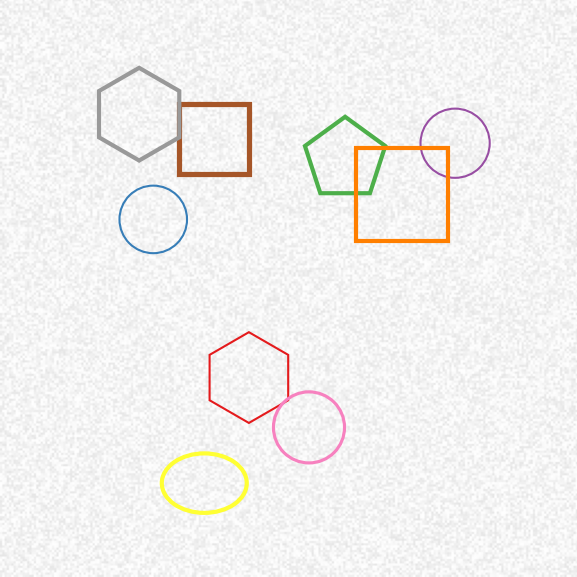[{"shape": "hexagon", "thickness": 1, "radius": 0.39, "center": [0.431, 0.345]}, {"shape": "circle", "thickness": 1, "radius": 0.29, "center": [0.265, 0.619]}, {"shape": "pentagon", "thickness": 2, "radius": 0.37, "center": [0.598, 0.724]}, {"shape": "circle", "thickness": 1, "radius": 0.3, "center": [0.788, 0.751]}, {"shape": "square", "thickness": 2, "radius": 0.4, "center": [0.696, 0.662]}, {"shape": "oval", "thickness": 2, "radius": 0.37, "center": [0.354, 0.163]}, {"shape": "square", "thickness": 2.5, "radius": 0.3, "center": [0.37, 0.759]}, {"shape": "circle", "thickness": 1.5, "radius": 0.31, "center": [0.535, 0.259]}, {"shape": "hexagon", "thickness": 2, "radius": 0.4, "center": [0.241, 0.801]}]